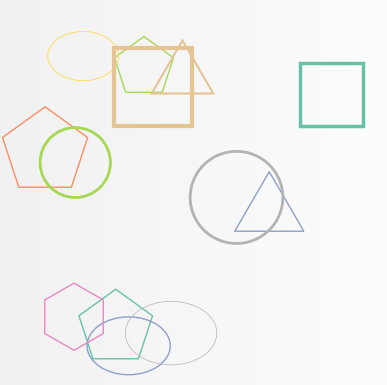[{"shape": "square", "thickness": 2.5, "radius": 0.41, "center": [0.855, 0.754]}, {"shape": "pentagon", "thickness": 1, "radius": 0.5, "center": [0.299, 0.149]}, {"shape": "pentagon", "thickness": 1, "radius": 0.58, "center": [0.116, 0.607]}, {"shape": "oval", "thickness": 1, "radius": 0.54, "center": [0.332, 0.102]}, {"shape": "triangle", "thickness": 1, "radius": 0.52, "center": [0.695, 0.451]}, {"shape": "hexagon", "thickness": 1, "radius": 0.44, "center": [0.191, 0.177]}, {"shape": "pentagon", "thickness": 1, "radius": 0.4, "center": [0.372, 0.825]}, {"shape": "circle", "thickness": 2, "radius": 0.45, "center": [0.194, 0.578]}, {"shape": "oval", "thickness": 0.5, "radius": 0.46, "center": [0.215, 0.854]}, {"shape": "square", "thickness": 3, "radius": 0.5, "center": [0.395, 0.774]}, {"shape": "triangle", "thickness": 1.5, "radius": 0.46, "center": [0.471, 0.803]}, {"shape": "oval", "thickness": 0.5, "radius": 0.59, "center": [0.441, 0.135]}, {"shape": "circle", "thickness": 2, "radius": 0.6, "center": [0.61, 0.487]}]